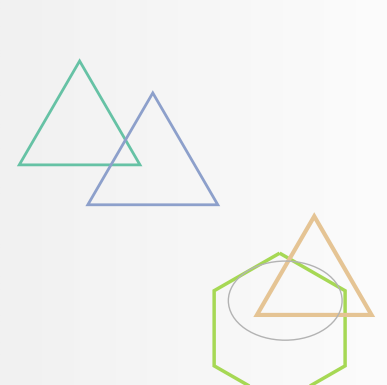[{"shape": "triangle", "thickness": 2, "radius": 0.9, "center": [0.205, 0.662]}, {"shape": "triangle", "thickness": 2, "radius": 0.97, "center": [0.394, 0.565]}, {"shape": "hexagon", "thickness": 2.5, "radius": 0.98, "center": [0.722, 0.147]}, {"shape": "triangle", "thickness": 3, "radius": 0.85, "center": [0.811, 0.267]}, {"shape": "oval", "thickness": 1, "radius": 0.73, "center": [0.736, 0.219]}]